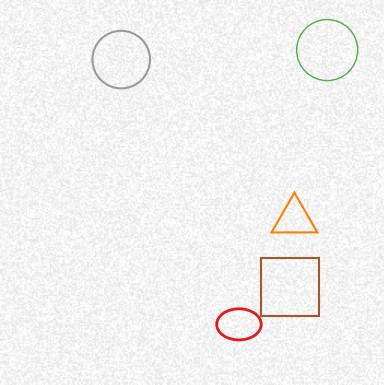[{"shape": "oval", "thickness": 2, "radius": 0.29, "center": [0.621, 0.157]}, {"shape": "circle", "thickness": 1, "radius": 0.4, "center": [0.85, 0.87]}, {"shape": "triangle", "thickness": 1.5, "radius": 0.34, "center": [0.765, 0.431]}, {"shape": "square", "thickness": 1.5, "radius": 0.38, "center": [0.753, 0.254]}, {"shape": "circle", "thickness": 1.5, "radius": 0.37, "center": [0.315, 0.845]}]